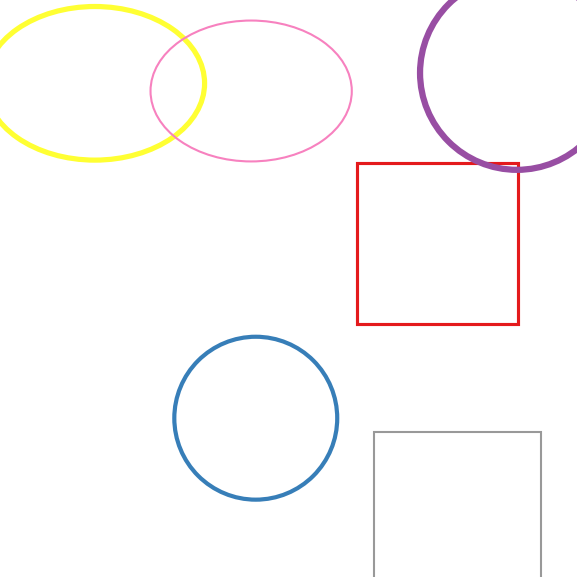[{"shape": "square", "thickness": 1.5, "radius": 0.7, "center": [0.757, 0.578]}, {"shape": "circle", "thickness": 2, "radius": 0.71, "center": [0.443, 0.275]}, {"shape": "circle", "thickness": 3, "radius": 0.84, "center": [0.895, 0.873]}, {"shape": "oval", "thickness": 2.5, "radius": 0.95, "center": [0.164, 0.855]}, {"shape": "oval", "thickness": 1, "radius": 0.87, "center": [0.435, 0.842]}, {"shape": "square", "thickness": 1, "radius": 0.72, "center": [0.792, 0.106]}]